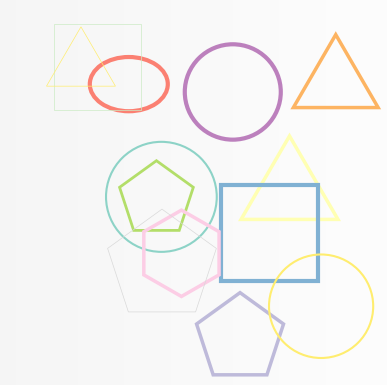[{"shape": "circle", "thickness": 1.5, "radius": 0.71, "center": [0.416, 0.489]}, {"shape": "triangle", "thickness": 2.5, "radius": 0.72, "center": [0.747, 0.502]}, {"shape": "pentagon", "thickness": 2.5, "radius": 0.59, "center": [0.619, 0.122]}, {"shape": "oval", "thickness": 3, "radius": 0.5, "center": [0.332, 0.781]}, {"shape": "square", "thickness": 3, "radius": 0.63, "center": [0.695, 0.395]}, {"shape": "triangle", "thickness": 2.5, "radius": 0.63, "center": [0.866, 0.784]}, {"shape": "pentagon", "thickness": 2, "radius": 0.5, "center": [0.404, 0.483]}, {"shape": "hexagon", "thickness": 2.5, "radius": 0.56, "center": [0.468, 0.342]}, {"shape": "pentagon", "thickness": 0.5, "radius": 0.74, "center": [0.418, 0.309]}, {"shape": "circle", "thickness": 3, "radius": 0.62, "center": [0.601, 0.761]}, {"shape": "square", "thickness": 0.5, "radius": 0.56, "center": [0.251, 0.825]}, {"shape": "circle", "thickness": 1.5, "radius": 0.67, "center": [0.829, 0.205]}, {"shape": "triangle", "thickness": 0.5, "radius": 0.51, "center": [0.209, 0.828]}]